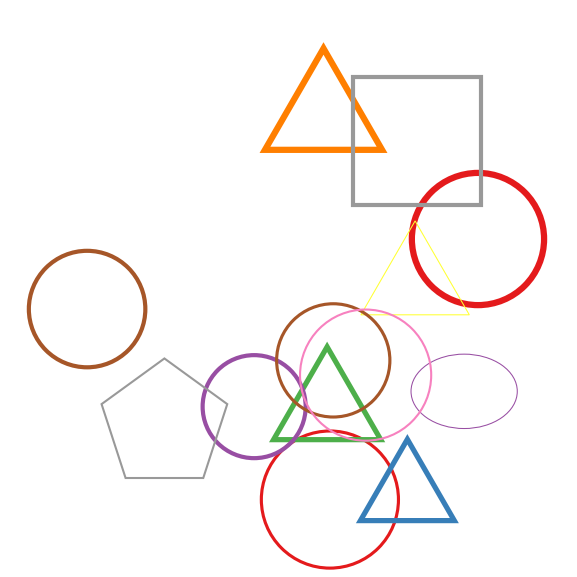[{"shape": "circle", "thickness": 3, "radius": 0.57, "center": [0.828, 0.585]}, {"shape": "circle", "thickness": 1.5, "radius": 0.59, "center": [0.571, 0.134]}, {"shape": "triangle", "thickness": 2.5, "radius": 0.47, "center": [0.705, 0.145]}, {"shape": "triangle", "thickness": 2.5, "radius": 0.54, "center": [0.566, 0.291]}, {"shape": "oval", "thickness": 0.5, "radius": 0.46, "center": [0.804, 0.321]}, {"shape": "circle", "thickness": 2, "radius": 0.45, "center": [0.44, 0.295]}, {"shape": "triangle", "thickness": 3, "radius": 0.59, "center": [0.56, 0.798]}, {"shape": "triangle", "thickness": 0.5, "radius": 0.54, "center": [0.719, 0.508]}, {"shape": "circle", "thickness": 1.5, "radius": 0.49, "center": [0.577, 0.375]}, {"shape": "circle", "thickness": 2, "radius": 0.5, "center": [0.151, 0.464]}, {"shape": "circle", "thickness": 1, "radius": 0.57, "center": [0.633, 0.35]}, {"shape": "square", "thickness": 2, "radius": 0.55, "center": [0.722, 0.754]}, {"shape": "pentagon", "thickness": 1, "radius": 0.57, "center": [0.285, 0.264]}]